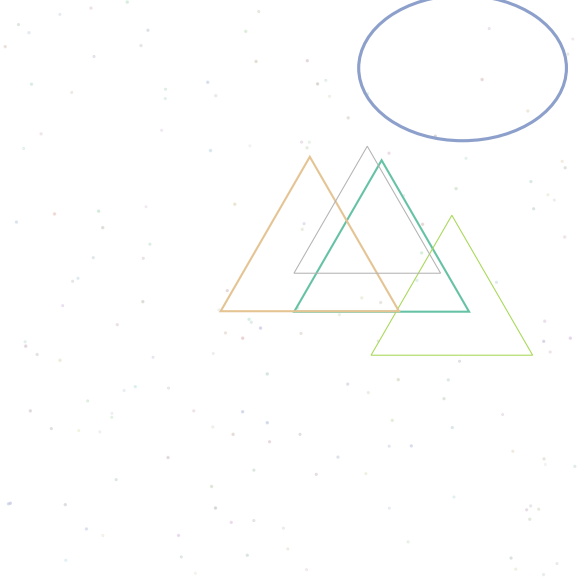[{"shape": "triangle", "thickness": 1, "radius": 0.87, "center": [0.661, 0.547]}, {"shape": "oval", "thickness": 1.5, "radius": 0.9, "center": [0.801, 0.881]}, {"shape": "triangle", "thickness": 0.5, "radius": 0.81, "center": [0.782, 0.465]}, {"shape": "triangle", "thickness": 1, "radius": 0.89, "center": [0.536, 0.549]}, {"shape": "triangle", "thickness": 0.5, "radius": 0.73, "center": [0.636, 0.599]}]